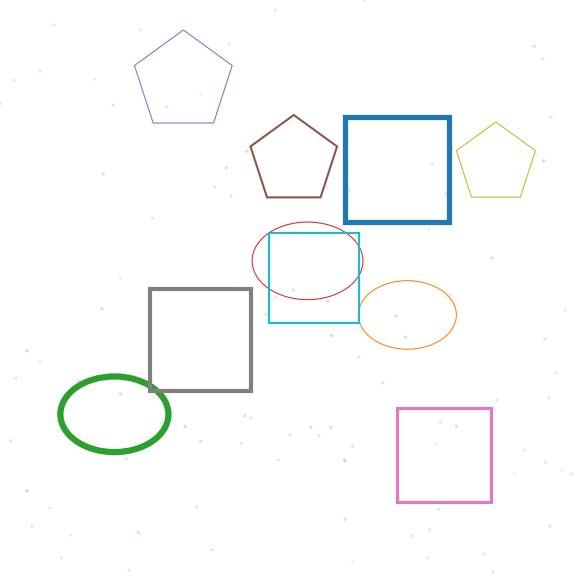[{"shape": "square", "thickness": 2.5, "radius": 0.45, "center": [0.688, 0.705]}, {"shape": "oval", "thickness": 0.5, "radius": 0.42, "center": [0.705, 0.454]}, {"shape": "oval", "thickness": 3, "radius": 0.47, "center": [0.198, 0.282]}, {"shape": "oval", "thickness": 0.5, "radius": 0.48, "center": [0.533, 0.547]}, {"shape": "pentagon", "thickness": 0.5, "radius": 0.45, "center": [0.317, 0.858]}, {"shape": "pentagon", "thickness": 1, "radius": 0.39, "center": [0.509, 0.721]}, {"shape": "square", "thickness": 1.5, "radius": 0.41, "center": [0.769, 0.211]}, {"shape": "square", "thickness": 2, "radius": 0.44, "center": [0.347, 0.411]}, {"shape": "pentagon", "thickness": 0.5, "radius": 0.36, "center": [0.859, 0.716]}, {"shape": "square", "thickness": 1, "radius": 0.39, "center": [0.544, 0.518]}]